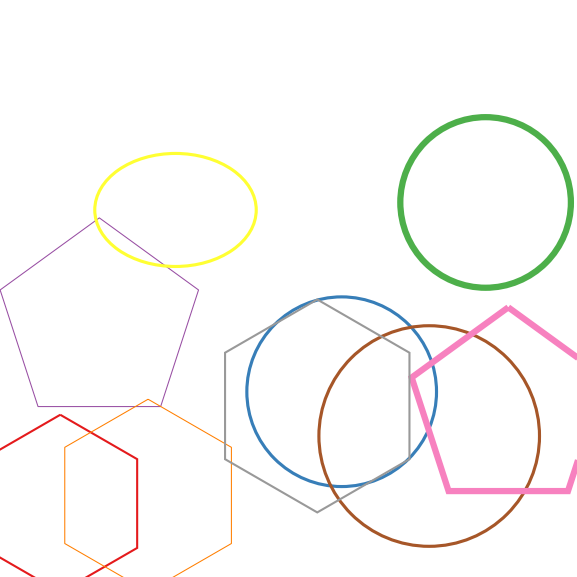[{"shape": "hexagon", "thickness": 1, "radius": 0.77, "center": [0.104, 0.127]}, {"shape": "circle", "thickness": 1.5, "radius": 0.82, "center": [0.592, 0.321]}, {"shape": "circle", "thickness": 3, "radius": 0.74, "center": [0.841, 0.649]}, {"shape": "pentagon", "thickness": 0.5, "radius": 0.9, "center": [0.172, 0.441]}, {"shape": "hexagon", "thickness": 0.5, "radius": 0.83, "center": [0.256, 0.141]}, {"shape": "oval", "thickness": 1.5, "radius": 0.7, "center": [0.304, 0.636]}, {"shape": "circle", "thickness": 1.5, "radius": 0.95, "center": [0.743, 0.244]}, {"shape": "pentagon", "thickness": 3, "radius": 0.88, "center": [0.88, 0.291]}, {"shape": "hexagon", "thickness": 1, "radius": 0.92, "center": [0.549, 0.296]}]